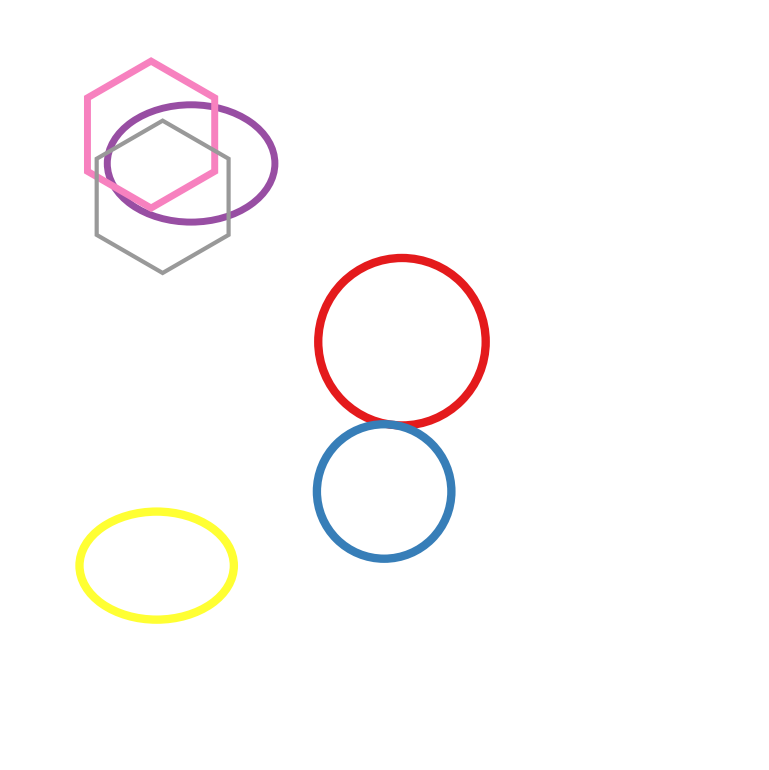[{"shape": "circle", "thickness": 3, "radius": 0.54, "center": [0.522, 0.556]}, {"shape": "circle", "thickness": 3, "radius": 0.44, "center": [0.499, 0.362]}, {"shape": "oval", "thickness": 2.5, "radius": 0.54, "center": [0.248, 0.788]}, {"shape": "oval", "thickness": 3, "radius": 0.5, "center": [0.203, 0.265]}, {"shape": "hexagon", "thickness": 2.5, "radius": 0.48, "center": [0.196, 0.825]}, {"shape": "hexagon", "thickness": 1.5, "radius": 0.49, "center": [0.211, 0.744]}]